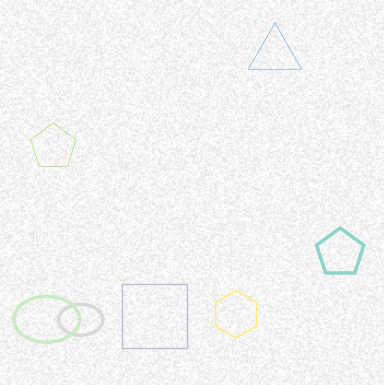[{"shape": "pentagon", "thickness": 2.5, "radius": 0.32, "center": [0.884, 0.343]}, {"shape": "square", "thickness": 1, "radius": 0.42, "center": [0.402, 0.179]}, {"shape": "triangle", "thickness": 0.5, "radius": 0.4, "center": [0.714, 0.86]}, {"shape": "pentagon", "thickness": 0.5, "radius": 0.31, "center": [0.139, 0.618]}, {"shape": "oval", "thickness": 2.5, "radius": 0.29, "center": [0.21, 0.169]}, {"shape": "oval", "thickness": 2.5, "radius": 0.43, "center": [0.121, 0.171]}, {"shape": "hexagon", "thickness": 1, "radius": 0.31, "center": [0.613, 0.184]}]